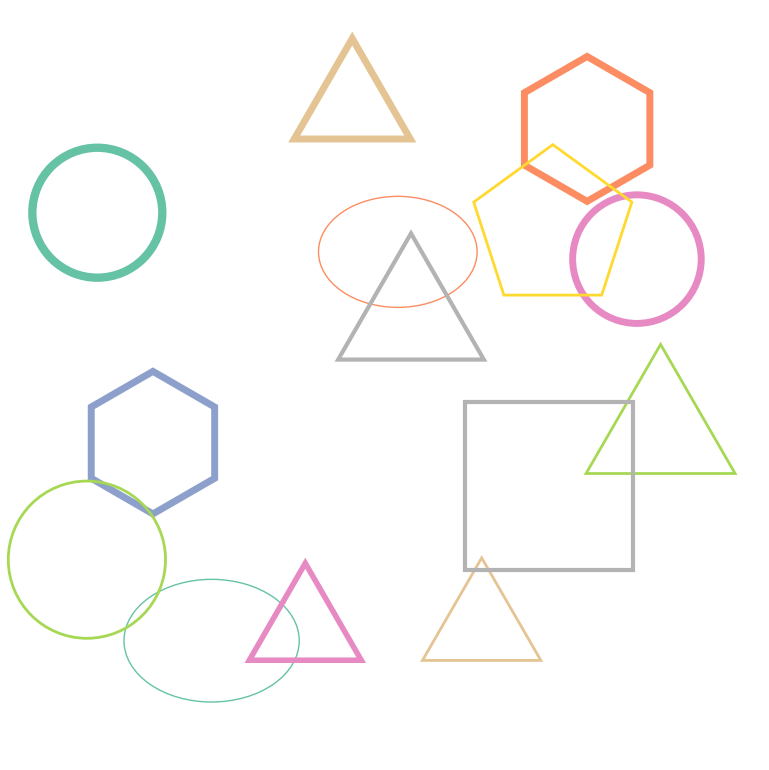[{"shape": "oval", "thickness": 0.5, "radius": 0.57, "center": [0.275, 0.168]}, {"shape": "circle", "thickness": 3, "radius": 0.42, "center": [0.126, 0.724]}, {"shape": "hexagon", "thickness": 2.5, "radius": 0.47, "center": [0.763, 0.833]}, {"shape": "oval", "thickness": 0.5, "radius": 0.52, "center": [0.517, 0.673]}, {"shape": "hexagon", "thickness": 2.5, "radius": 0.46, "center": [0.199, 0.425]}, {"shape": "triangle", "thickness": 2, "radius": 0.42, "center": [0.396, 0.185]}, {"shape": "circle", "thickness": 2.5, "radius": 0.42, "center": [0.827, 0.663]}, {"shape": "circle", "thickness": 1, "radius": 0.51, "center": [0.113, 0.273]}, {"shape": "triangle", "thickness": 1, "radius": 0.56, "center": [0.858, 0.441]}, {"shape": "pentagon", "thickness": 1, "radius": 0.54, "center": [0.718, 0.704]}, {"shape": "triangle", "thickness": 1, "radius": 0.44, "center": [0.626, 0.187]}, {"shape": "triangle", "thickness": 2.5, "radius": 0.44, "center": [0.457, 0.863]}, {"shape": "square", "thickness": 1.5, "radius": 0.55, "center": [0.713, 0.369]}, {"shape": "triangle", "thickness": 1.5, "radius": 0.55, "center": [0.534, 0.588]}]